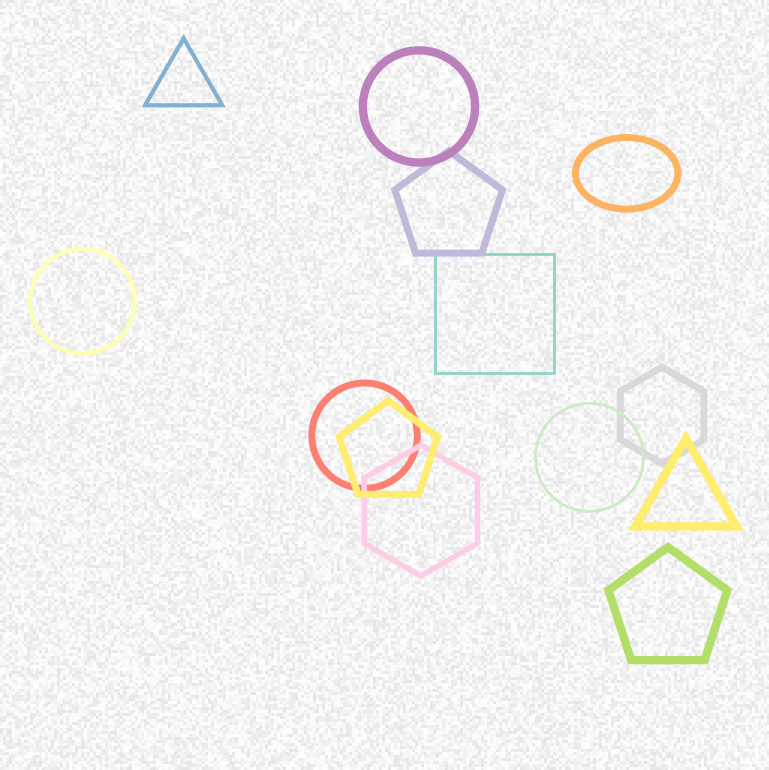[{"shape": "square", "thickness": 1, "radius": 0.39, "center": [0.642, 0.593]}, {"shape": "circle", "thickness": 1.5, "radius": 0.34, "center": [0.107, 0.609]}, {"shape": "pentagon", "thickness": 2.5, "radius": 0.37, "center": [0.583, 0.731]}, {"shape": "circle", "thickness": 2.5, "radius": 0.34, "center": [0.473, 0.434]}, {"shape": "triangle", "thickness": 1.5, "radius": 0.29, "center": [0.239, 0.892]}, {"shape": "oval", "thickness": 2.5, "radius": 0.33, "center": [0.814, 0.775]}, {"shape": "pentagon", "thickness": 3, "radius": 0.41, "center": [0.867, 0.208]}, {"shape": "hexagon", "thickness": 2, "radius": 0.42, "center": [0.547, 0.337]}, {"shape": "hexagon", "thickness": 2.5, "radius": 0.31, "center": [0.86, 0.46]}, {"shape": "circle", "thickness": 3, "radius": 0.36, "center": [0.544, 0.862]}, {"shape": "circle", "thickness": 1, "radius": 0.35, "center": [0.766, 0.406]}, {"shape": "pentagon", "thickness": 2.5, "radius": 0.34, "center": [0.504, 0.412]}, {"shape": "triangle", "thickness": 3, "radius": 0.38, "center": [0.891, 0.354]}]